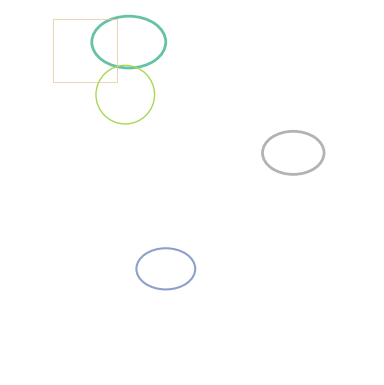[{"shape": "oval", "thickness": 2, "radius": 0.48, "center": [0.334, 0.891]}, {"shape": "oval", "thickness": 1.5, "radius": 0.38, "center": [0.431, 0.302]}, {"shape": "circle", "thickness": 1, "radius": 0.38, "center": [0.325, 0.754]}, {"shape": "square", "thickness": 0.5, "radius": 0.41, "center": [0.221, 0.868]}, {"shape": "oval", "thickness": 2, "radius": 0.4, "center": [0.762, 0.603]}]